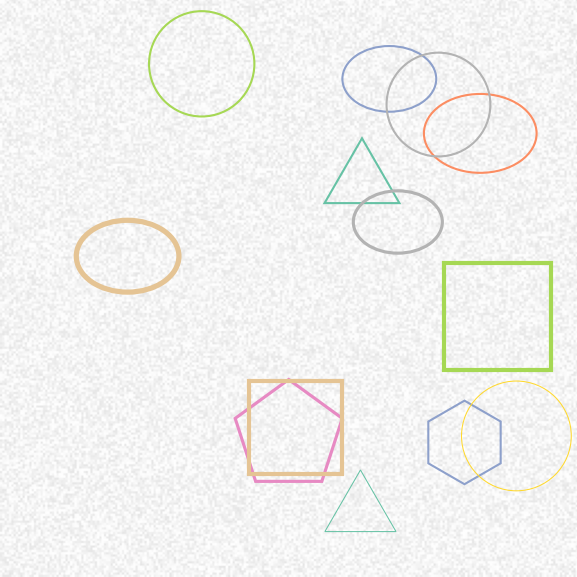[{"shape": "triangle", "thickness": 0.5, "radius": 0.36, "center": [0.624, 0.114]}, {"shape": "triangle", "thickness": 1, "radius": 0.37, "center": [0.627, 0.685]}, {"shape": "oval", "thickness": 1, "radius": 0.49, "center": [0.832, 0.768]}, {"shape": "hexagon", "thickness": 1, "radius": 0.36, "center": [0.804, 0.233]}, {"shape": "oval", "thickness": 1, "radius": 0.41, "center": [0.674, 0.863]}, {"shape": "pentagon", "thickness": 1.5, "radius": 0.49, "center": [0.5, 0.244]}, {"shape": "circle", "thickness": 1, "radius": 0.46, "center": [0.349, 0.889]}, {"shape": "square", "thickness": 2, "radius": 0.46, "center": [0.861, 0.451]}, {"shape": "circle", "thickness": 0.5, "radius": 0.48, "center": [0.894, 0.244]}, {"shape": "square", "thickness": 2, "radius": 0.4, "center": [0.512, 0.259]}, {"shape": "oval", "thickness": 2.5, "radius": 0.44, "center": [0.221, 0.555]}, {"shape": "circle", "thickness": 1, "radius": 0.45, "center": [0.759, 0.818]}, {"shape": "oval", "thickness": 1.5, "radius": 0.39, "center": [0.689, 0.615]}]